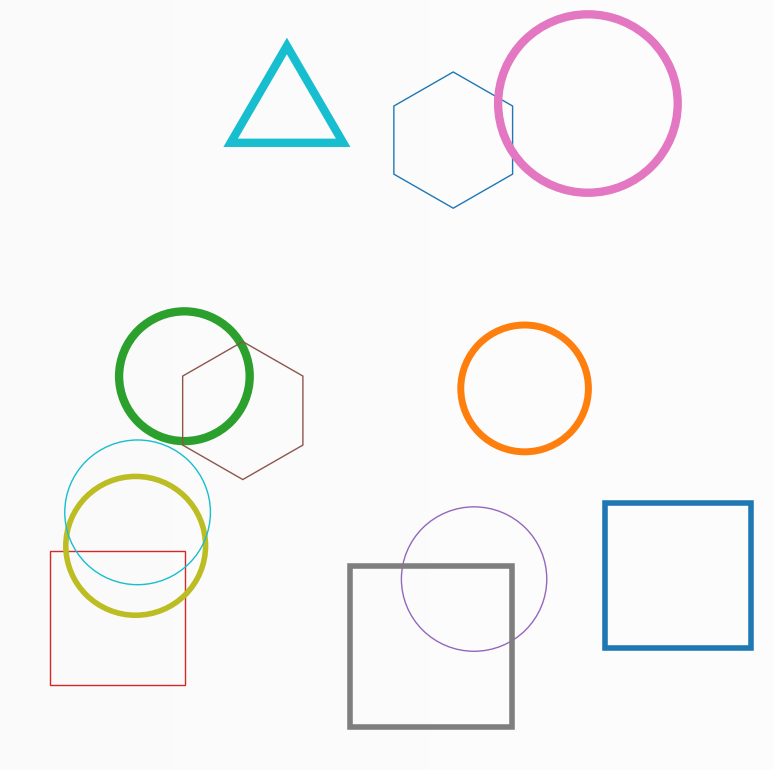[{"shape": "hexagon", "thickness": 0.5, "radius": 0.44, "center": [0.585, 0.818]}, {"shape": "square", "thickness": 2, "radius": 0.47, "center": [0.874, 0.253]}, {"shape": "circle", "thickness": 2.5, "radius": 0.41, "center": [0.677, 0.496]}, {"shape": "circle", "thickness": 3, "radius": 0.42, "center": [0.238, 0.511]}, {"shape": "square", "thickness": 0.5, "radius": 0.44, "center": [0.151, 0.197]}, {"shape": "circle", "thickness": 0.5, "radius": 0.47, "center": [0.612, 0.248]}, {"shape": "hexagon", "thickness": 0.5, "radius": 0.45, "center": [0.313, 0.467]}, {"shape": "circle", "thickness": 3, "radius": 0.58, "center": [0.759, 0.866]}, {"shape": "square", "thickness": 2, "radius": 0.52, "center": [0.556, 0.161]}, {"shape": "circle", "thickness": 2, "radius": 0.45, "center": [0.175, 0.291]}, {"shape": "triangle", "thickness": 3, "radius": 0.42, "center": [0.37, 0.856]}, {"shape": "circle", "thickness": 0.5, "radius": 0.47, "center": [0.178, 0.335]}]